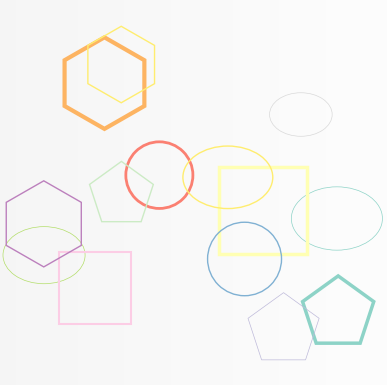[{"shape": "pentagon", "thickness": 2.5, "radius": 0.48, "center": [0.873, 0.187]}, {"shape": "oval", "thickness": 0.5, "radius": 0.59, "center": [0.869, 0.432]}, {"shape": "square", "thickness": 2.5, "radius": 0.57, "center": [0.678, 0.453]}, {"shape": "pentagon", "thickness": 0.5, "radius": 0.48, "center": [0.732, 0.143]}, {"shape": "circle", "thickness": 2, "radius": 0.43, "center": [0.411, 0.545]}, {"shape": "circle", "thickness": 1, "radius": 0.48, "center": [0.631, 0.327]}, {"shape": "hexagon", "thickness": 3, "radius": 0.59, "center": [0.27, 0.784]}, {"shape": "oval", "thickness": 0.5, "radius": 0.53, "center": [0.114, 0.337]}, {"shape": "square", "thickness": 1.5, "radius": 0.47, "center": [0.244, 0.251]}, {"shape": "oval", "thickness": 0.5, "radius": 0.4, "center": [0.776, 0.703]}, {"shape": "hexagon", "thickness": 1, "radius": 0.56, "center": [0.113, 0.419]}, {"shape": "pentagon", "thickness": 1, "radius": 0.43, "center": [0.313, 0.494]}, {"shape": "hexagon", "thickness": 1, "radius": 0.5, "center": [0.313, 0.832]}, {"shape": "oval", "thickness": 1, "radius": 0.58, "center": [0.588, 0.539]}]